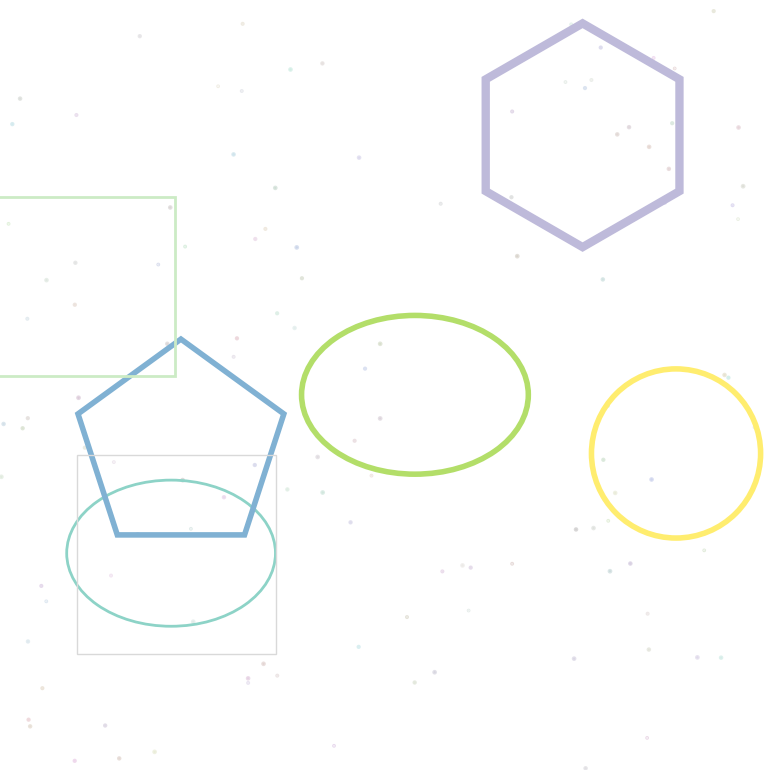[{"shape": "oval", "thickness": 1, "radius": 0.68, "center": [0.222, 0.282]}, {"shape": "hexagon", "thickness": 3, "radius": 0.73, "center": [0.757, 0.824]}, {"shape": "pentagon", "thickness": 2, "radius": 0.7, "center": [0.235, 0.419]}, {"shape": "oval", "thickness": 2, "radius": 0.74, "center": [0.539, 0.487]}, {"shape": "square", "thickness": 0.5, "radius": 0.65, "center": [0.229, 0.28]}, {"shape": "square", "thickness": 1, "radius": 0.58, "center": [0.112, 0.628]}, {"shape": "circle", "thickness": 2, "radius": 0.55, "center": [0.878, 0.411]}]